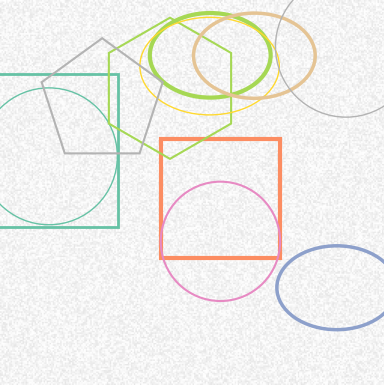[{"shape": "circle", "thickness": 1, "radius": 0.89, "center": [0.127, 0.594]}, {"shape": "square", "thickness": 2, "radius": 0.99, "center": [0.108, 0.609]}, {"shape": "square", "thickness": 3, "radius": 0.77, "center": [0.574, 0.485]}, {"shape": "oval", "thickness": 2.5, "radius": 0.78, "center": [0.875, 0.253]}, {"shape": "circle", "thickness": 1.5, "radius": 0.78, "center": [0.573, 0.373]}, {"shape": "hexagon", "thickness": 1.5, "radius": 0.92, "center": [0.442, 0.771]}, {"shape": "oval", "thickness": 3, "radius": 0.78, "center": [0.546, 0.856]}, {"shape": "oval", "thickness": 1, "radius": 0.91, "center": [0.544, 0.828]}, {"shape": "oval", "thickness": 2.5, "radius": 0.79, "center": [0.661, 0.855]}, {"shape": "circle", "thickness": 1, "radius": 0.92, "center": [0.899, 0.879]}, {"shape": "pentagon", "thickness": 1.5, "radius": 0.83, "center": [0.265, 0.735]}]